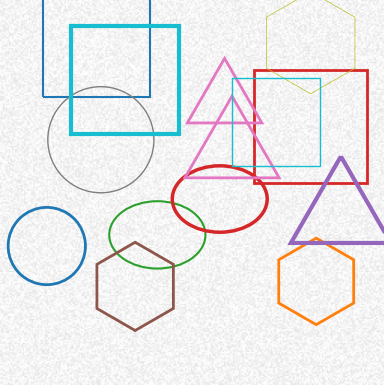[{"shape": "square", "thickness": 1.5, "radius": 0.7, "center": [0.25, 0.888]}, {"shape": "circle", "thickness": 2, "radius": 0.5, "center": [0.122, 0.361]}, {"shape": "hexagon", "thickness": 2, "radius": 0.56, "center": [0.821, 0.269]}, {"shape": "oval", "thickness": 1.5, "radius": 0.62, "center": [0.409, 0.39]}, {"shape": "oval", "thickness": 2.5, "radius": 0.62, "center": [0.571, 0.483]}, {"shape": "square", "thickness": 2, "radius": 0.73, "center": [0.807, 0.671]}, {"shape": "triangle", "thickness": 3, "radius": 0.75, "center": [0.885, 0.444]}, {"shape": "hexagon", "thickness": 2, "radius": 0.57, "center": [0.351, 0.256]}, {"shape": "triangle", "thickness": 2, "radius": 0.71, "center": [0.603, 0.609]}, {"shape": "triangle", "thickness": 2, "radius": 0.56, "center": [0.583, 0.737]}, {"shape": "circle", "thickness": 1, "radius": 0.69, "center": [0.262, 0.637]}, {"shape": "hexagon", "thickness": 0.5, "radius": 0.66, "center": [0.807, 0.889]}, {"shape": "square", "thickness": 1, "radius": 0.57, "center": [0.717, 0.683]}, {"shape": "square", "thickness": 3, "radius": 0.7, "center": [0.325, 0.791]}]